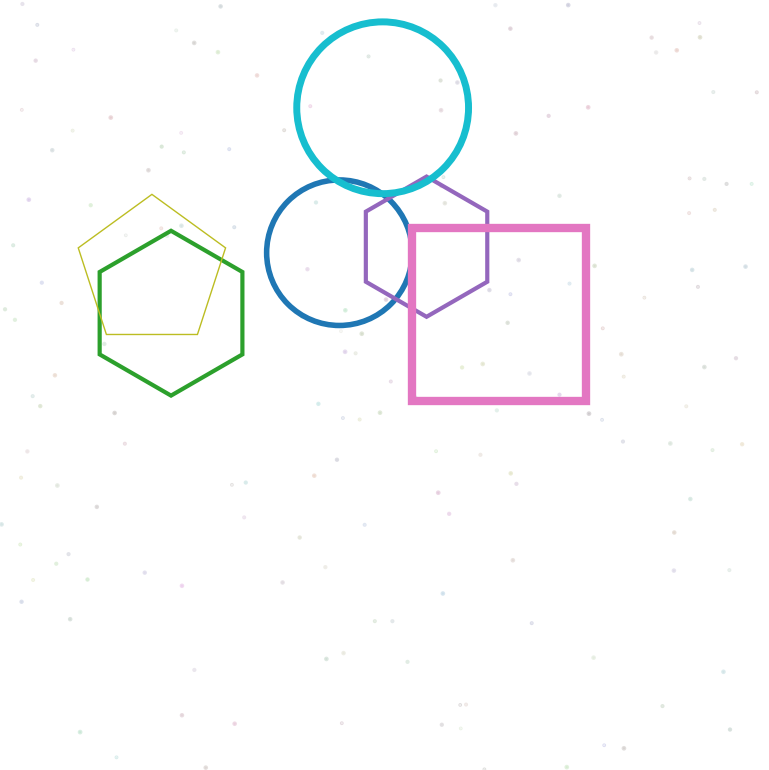[{"shape": "circle", "thickness": 2, "radius": 0.47, "center": [0.441, 0.672]}, {"shape": "hexagon", "thickness": 1.5, "radius": 0.54, "center": [0.222, 0.593]}, {"shape": "hexagon", "thickness": 1.5, "radius": 0.46, "center": [0.554, 0.68]}, {"shape": "square", "thickness": 3, "radius": 0.56, "center": [0.648, 0.592]}, {"shape": "pentagon", "thickness": 0.5, "radius": 0.5, "center": [0.197, 0.647]}, {"shape": "circle", "thickness": 2.5, "radius": 0.56, "center": [0.497, 0.86]}]